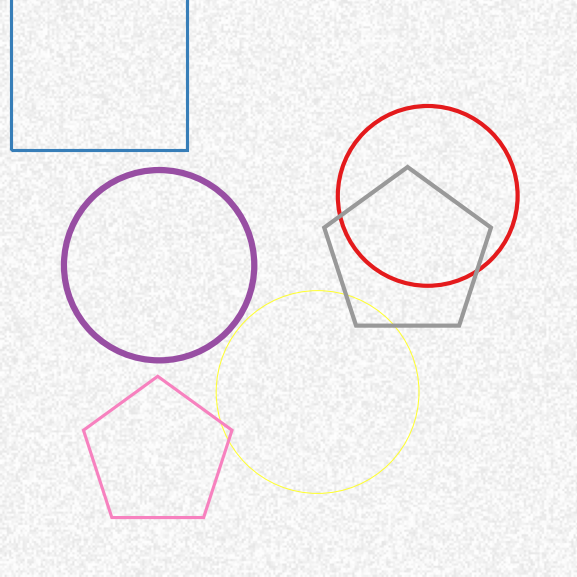[{"shape": "circle", "thickness": 2, "radius": 0.78, "center": [0.741, 0.66]}, {"shape": "square", "thickness": 1.5, "radius": 0.76, "center": [0.172, 0.892]}, {"shape": "circle", "thickness": 3, "radius": 0.82, "center": [0.276, 0.54]}, {"shape": "circle", "thickness": 0.5, "radius": 0.88, "center": [0.55, 0.32]}, {"shape": "pentagon", "thickness": 1.5, "radius": 0.68, "center": [0.273, 0.212]}, {"shape": "pentagon", "thickness": 2, "radius": 0.76, "center": [0.706, 0.558]}]